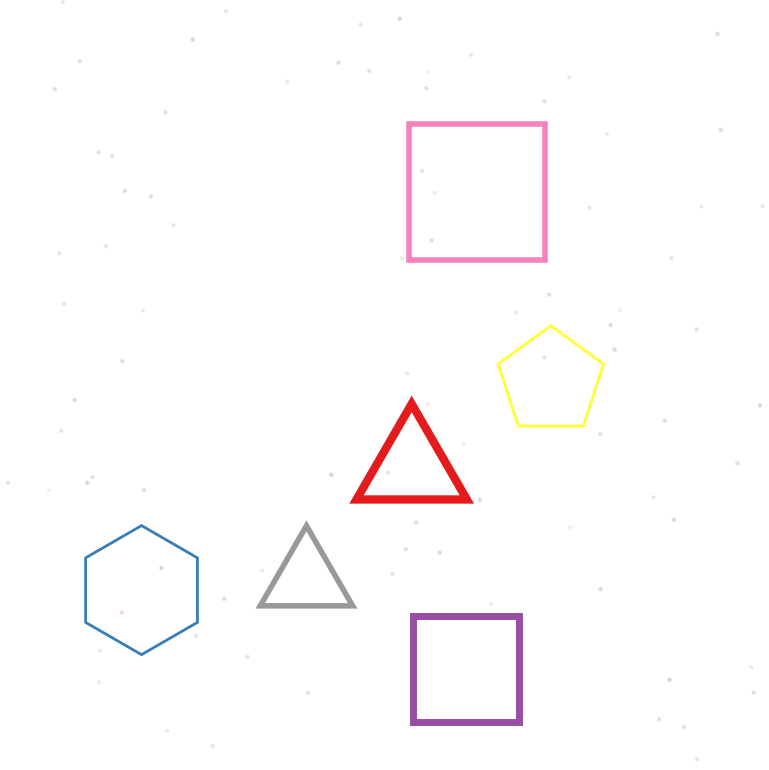[{"shape": "triangle", "thickness": 3, "radius": 0.41, "center": [0.535, 0.393]}, {"shape": "hexagon", "thickness": 1, "radius": 0.42, "center": [0.184, 0.234]}, {"shape": "square", "thickness": 2.5, "radius": 0.35, "center": [0.605, 0.132]}, {"shape": "pentagon", "thickness": 1, "radius": 0.36, "center": [0.715, 0.505]}, {"shape": "square", "thickness": 2, "radius": 0.44, "center": [0.62, 0.751]}, {"shape": "triangle", "thickness": 2, "radius": 0.35, "center": [0.398, 0.248]}]